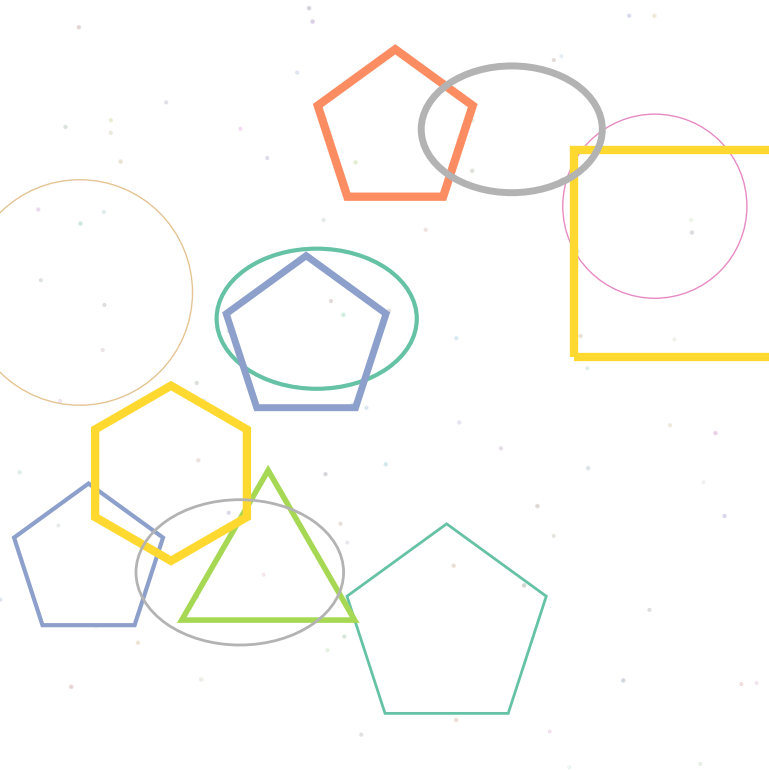[{"shape": "oval", "thickness": 1.5, "radius": 0.65, "center": [0.411, 0.586]}, {"shape": "pentagon", "thickness": 1, "radius": 0.68, "center": [0.58, 0.184]}, {"shape": "pentagon", "thickness": 3, "radius": 0.53, "center": [0.513, 0.83]}, {"shape": "pentagon", "thickness": 1.5, "radius": 0.51, "center": [0.115, 0.27]}, {"shape": "pentagon", "thickness": 2.5, "radius": 0.55, "center": [0.398, 0.559]}, {"shape": "circle", "thickness": 0.5, "radius": 0.6, "center": [0.85, 0.732]}, {"shape": "triangle", "thickness": 2, "radius": 0.65, "center": [0.348, 0.26]}, {"shape": "square", "thickness": 3, "radius": 0.67, "center": [0.88, 0.67]}, {"shape": "hexagon", "thickness": 3, "radius": 0.57, "center": [0.222, 0.385]}, {"shape": "circle", "thickness": 0.5, "radius": 0.73, "center": [0.104, 0.62]}, {"shape": "oval", "thickness": 1, "radius": 0.67, "center": [0.311, 0.257]}, {"shape": "oval", "thickness": 2.5, "radius": 0.59, "center": [0.665, 0.832]}]